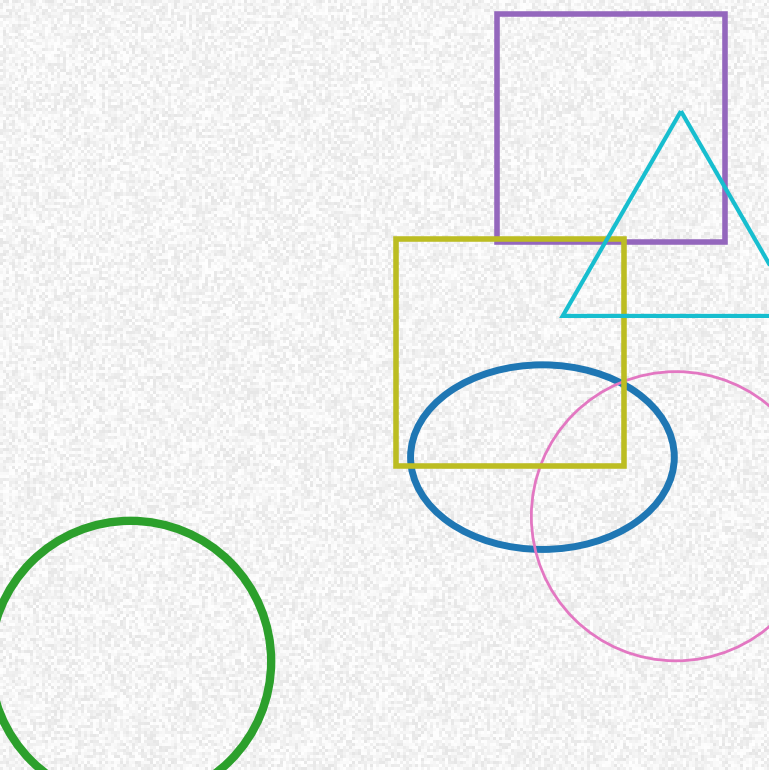[{"shape": "oval", "thickness": 2.5, "radius": 0.86, "center": [0.704, 0.406]}, {"shape": "circle", "thickness": 3, "radius": 0.91, "center": [0.17, 0.141]}, {"shape": "square", "thickness": 2, "radius": 0.74, "center": [0.793, 0.833]}, {"shape": "circle", "thickness": 1, "radius": 0.94, "center": [0.878, 0.33]}, {"shape": "square", "thickness": 2, "radius": 0.74, "center": [0.662, 0.542]}, {"shape": "triangle", "thickness": 1.5, "radius": 0.89, "center": [0.884, 0.678]}]